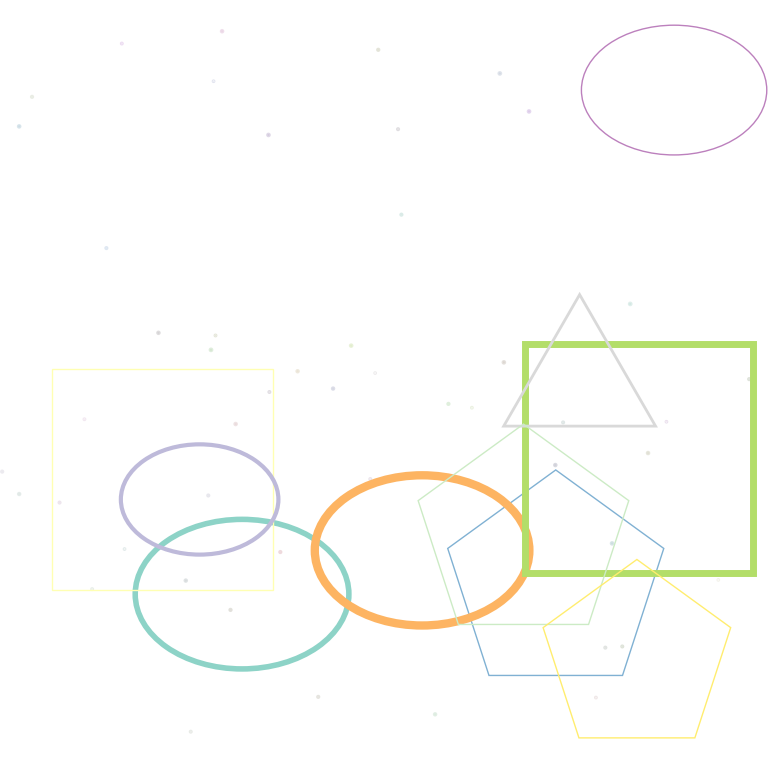[{"shape": "oval", "thickness": 2, "radius": 0.69, "center": [0.314, 0.228]}, {"shape": "square", "thickness": 0.5, "radius": 0.72, "center": [0.211, 0.378]}, {"shape": "oval", "thickness": 1.5, "radius": 0.51, "center": [0.259, 0.351]}, {"shape": "pentagon", "thickness": 0.5, "radius": 0.74, "center": [0.722, 0.242]}, {"shape": "oval", "thickness": 3, "radius": 0.7, "center": [0.548, 0.285]}, {"shape": "square", "thickness": 2.5, "radius": 0.74, "center": [0.83, 0.405]}, {"shape": "triangle", "thickness": 1, "radius": 0.57, "center": [0.753, 0.504]}, {"shape": "oval", "thickness": 0.5, "radius": 0.6, "center": [0.875, 0.883]}, {"shape": "pentagon", "thickness": 0.5, "radius": 0.72, "center": [0.68, 0.305]}, {"shape": "pentagon", "thickness": 0.5, "radius": 0.64, "center": [0.827, 0.145]}]